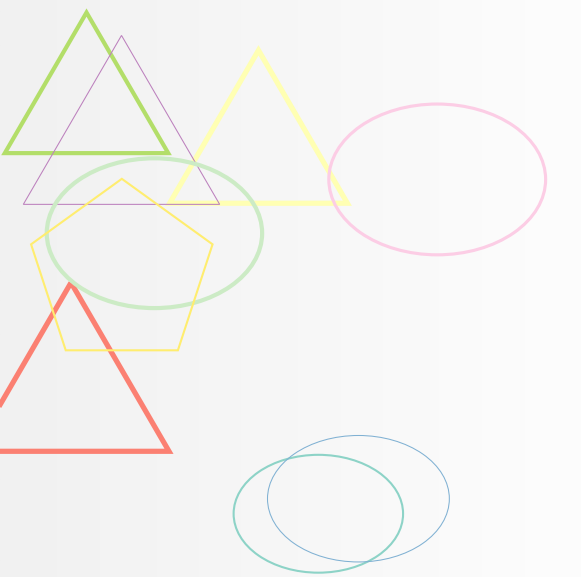[{"shape": "oval", "thickness": 1, "radius": 0.73, "center": [0.548, 0.11]}, {"shape": "triangle", "thickness": 2.5, "radius": 0.88, "center": [0.445, 0.735]}, {"shape": "triangle", "thickness": 2.5, "radius": 0.97, "center": [0.122, 0.315]}, {"shape": "oval", "thickness": 0.5, "radius": 0.78, "center": [0.617, 0.136]}, {"shape": "triangle", "thickness": 2, "radius": 0.81, "center": [0.149, 0.815]}, {"shape": "oval", "thickness": 1.5, "radius": 0.93, "center": [0.752, 0.688]}, {"shape": "triangle", "thickness": 0.5, "radius": 0.98, "center": [0.209, 0.743]}, {"shape": "oval", "thickness": 2, "radius": 0.93, "center": [0.266, 0.595]}, {"shape": "pentagon", "thickness": 1, "radius": 0.82, "center": [0.21, 0.525]}]